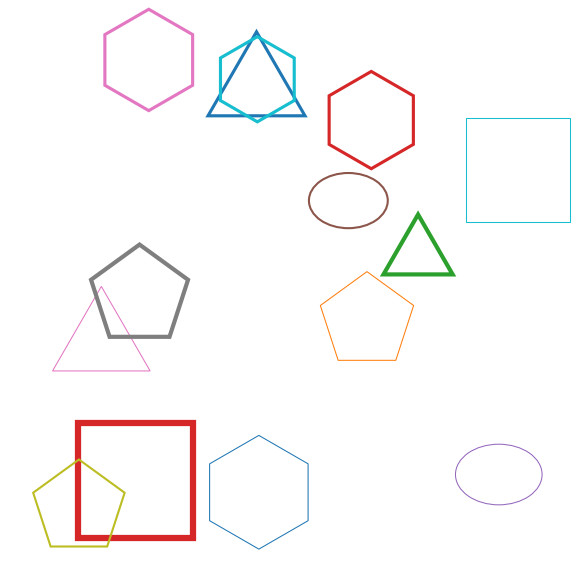[{"shape": "triangle", "thickness": 1.5, "radius": 0.48, "center": [0.444, 0.847]}, {"shape": "hexagon", "thickness": 0.5, "radius": 0.49, "center": [0.448, 0.147]}, {"shape": "pentagon", "thickness": 0.5, "radius": 0.42, "center": [0.635, 0.444]}, {"shape": "triangle", "thickness": 2, "radius": 0.35, "center": [0.724, 0.559]}, {"shape": "square", "thickness": 3, "radius": 0.5, "center": [0.235, 0.167]}, {"shape": "hexagon", "thickness": 1.5, "radius": 0.42, "center": [0.643, 0.791]}, {"shape": "oval", "thickness": 0.5, "radius": 0.37, "center": [0.864, 0.177]}, {"shape": "oval", "thickness": 1, "radius": 0.34, "center": [0.603, 0.652]}, {"shape": "hexagon", "thickness": 1.5, "radius": 0.44, "center": [0.258, 0.895]}, {"shape": "triangle", "thickness": 0.5, "radius": 0.49, "center": [0.175, 0.406]}, {"shape": "pentagon", "thickness": 2, "radius": 0.44, "center": [0.242, 0.487]}, {"shape": "pentagon", "thickness": 1, "radius": 0.42, "center": [0.137, 0.12]}, {"shape": "square", "thickness": 0.5, "radius": 0.45, "center": [0.897, 0.705]}, {"shape": "hexagon", "thickness": 1.5, "radius": 0.37, "center": [0.446, 0.862]}]